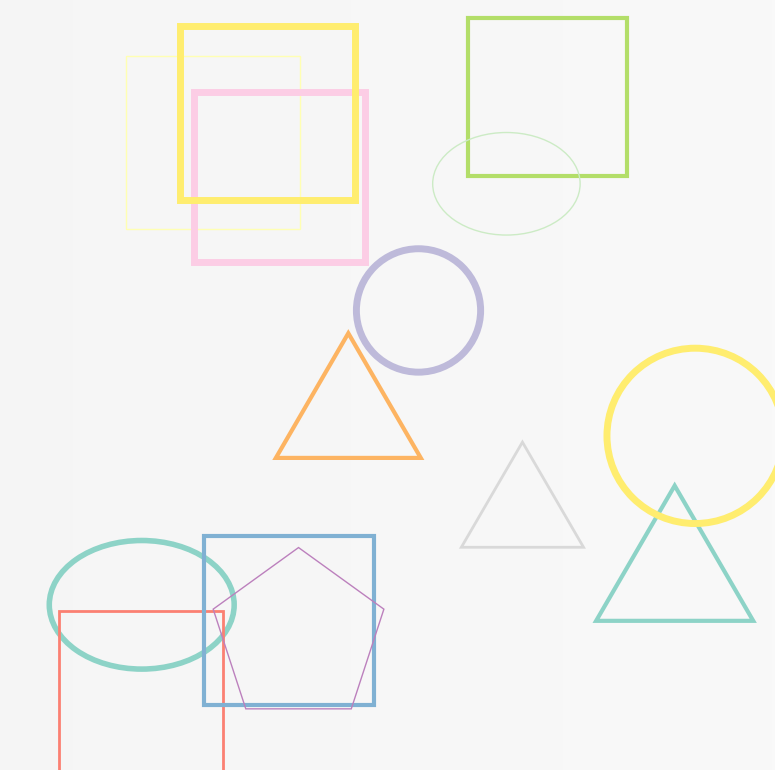[{"shape": "oval", "thickness": 2, "radius": 0.6, "center": [0.183, 0.215]}, {"shape": "triangle", "thickness": 1.5, "radius": 0.59, "center": [0.871, 0.252]}, {"shape": "square", "thickness": 0.5, "radius": 0.56, "center": [0.275, 0.815]}, {"shape": "circle", "thickness": 2.5, "radius": 0.4, "center": [0.54, 0.597]}, {"shape": "square", "thickness": 1, "radius": 0.53, "center": [0.182, 0.101]}, {"shape": "square", "thickness": 1.5, "radius": 0.55, "center": [0.373, 0.194]}, {"shape": "triangle", "thickness": 1.5, "radius": 0.54, "center": [0.449, 0.459]}, {"shape": "square", "thickness": 1.5, "radius": 0.51, "center": [0.706, 0.874]}, {"shape": "square", "thickness": 2.5, "radius": 0.55, "center": [0.36, 0.77]}, {"shape": "triangle", "thickness": 1, "radius": 0.46, "center": [0.674, 0.335]}, {"shape": "pentagon", "thickness": 0.5, "radius": 0.58, "center": [0.385, 0.173]}, {"shape": "oval", "thickness": 0.5, "radius": 0.48, "center": [0.653, 0.761]}, {"shape": "square", "thickness": 2.5, "radius": 0.57, "center": [0.346, 0.854]}, {"shape": "circle", "thickness": 2.5, "radius": 0.57, "center": [0.897, 0.434]}]